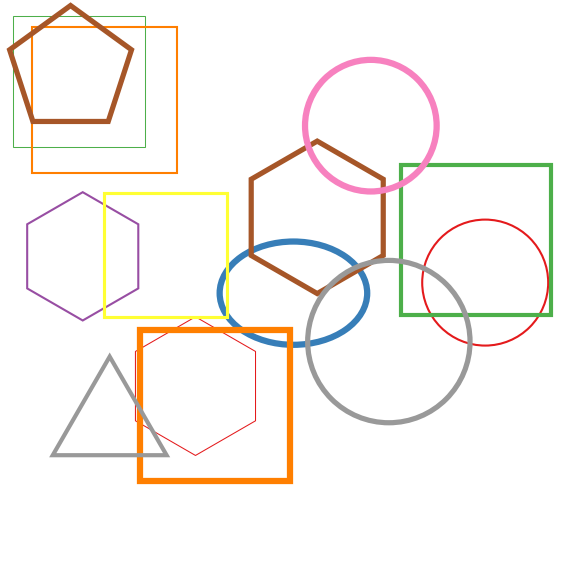[{"shape": "hexagon", "thickness": 0.5, "radius": 0.6, "center": [0.339, 0.331]}, {"shape": "circle", "thickness": 1, "radius": 0.55, "center": [0.84, 0.51]}, {"shape": "oval", "thickness": 3, "radius": 0.64, "center": [0.508, 0.491]}, {"shape": "square", "thickness": 0.5, "radius": 0.57, "center": [0.137, 0.858]}, {"shape": "square", "thickness": 2, "radius": 0.65, "center": [0.825, 0.584]}, {"shape": "hexagon", "thickness": 1, "radius": 0.56, "center": [0.143, 0.555]}, {"shape": "square", "thickness": 3, "radius": 0.65, "center": [0.372, 0.297]}, {"shape": "square", "thickness": 1, "radius": 0.63, "center": [0.181, 0.826]}, {"shape": "square", "thickness": 1.5, "radius": 0.54, "center": [0.287, 0.558]}, {"shape": "pentagon", "thickness": 2.5, "radius": 0.55, "center": [0.122, 0.879]}, {"shape": "hexagon", "thickness": 2.5, "radius": 0.66, "center": [0.549, 0.623]}, {"shape": "circle", "thickness": 3, "radius": 0.57, "center": [0.642, 0.782]}, {"shape": "triangle", "thickness": 2, "radius": 0.57, "center": [0.19, 0.268]}, {"shape": "circle", "thickness": 2.5, "radius": 0.7, "center": [0.673, 0.408]}]